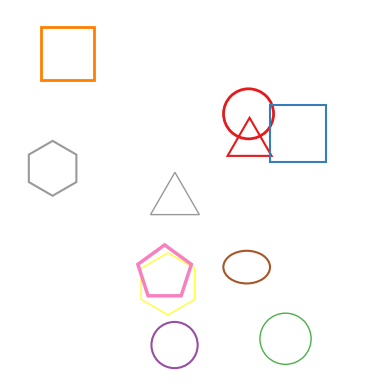[{"shape": "triangle", "thickness": 1.5, "radius": 0.33, "center": [0.648, 0.628]}, {"shape": "circle", "thickness": 2, "radius": 0.32, "center": [0.646, 0.704]}, {"shape": "square", "thickness": 1.5, "radius": 0.37, "center": [0.774, 0.654]}, {"shape": "circle", "thickness": 1, "radius": 0.33, "center": [0.742, 0.12]}, {"shape": "circle", "thickness": 1.5, "radius": 0.3, "center": [0.453, 0.104]}, {"shape": "square", "thickness": 2, "radius": 0.34, "center": [0.175, 0.86]}, {"shape": "hexagon", "thickness": 1, "radius": 0.4, "center": [0.436, 0.263]}, {"shape": "oval", "thickness": 1.5, "radius": 0.3, "center": [0.641, 0.306]}, {"shape": "pentagon", "thickness": 2.5, "radius": 0.37, "center": [0.428, 0.291]}, {"shape": "hexagon", "thickness": 1.5, "radius": 0.36, "center": [0.137, 0.563]}, {"shape": "triangle", "thickness": 1, "radius": 0.37, "center": [0.454, 0.479]}]